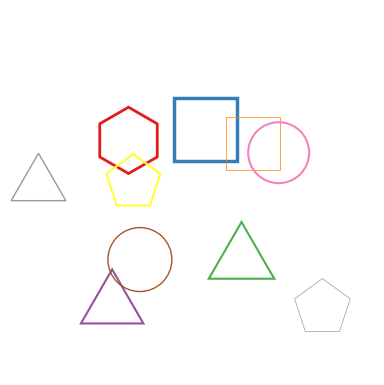[{"shape": "hexagon", "thickness": 2, "radius": 0.43, "center": [0.334, 0.635]}, {"shape": "square", "thickness": 2.5, "radius": 0.41, "center": [0.534, 0.665]}, {"shape": "triangle", "thickness": 1.5, "radius": 0.49, "center": [0.627, 0.325]}, {"shape": "triangle", "thickness": 1.5, "radius": 0.47, "center": [0.291, 0.207]}, {"shape": "square", "thickness": 0.5, "radius": 0.35, "center": [0.657, 0.627]}, {"shape": "pentagon", "thickness": 1.5, "radius": 0.37, "center": [0.346, 0.526]}, {"shape": "circle", "thickness": 1, "radius": 0.42, "center": [0.363, 0.326]}, {"shape": "circle", "thickness": 1.5, "radius": 0.4, "center": [0.724, 0.603]}, {"shape": "triangle", "thickness": 1, "radius": 0.41, "center": [0.1, 0.52]}, {"shape": "pentagon", "thickness": 0.5, "radius": 0.38, "center": [0.837, 0.201]}]